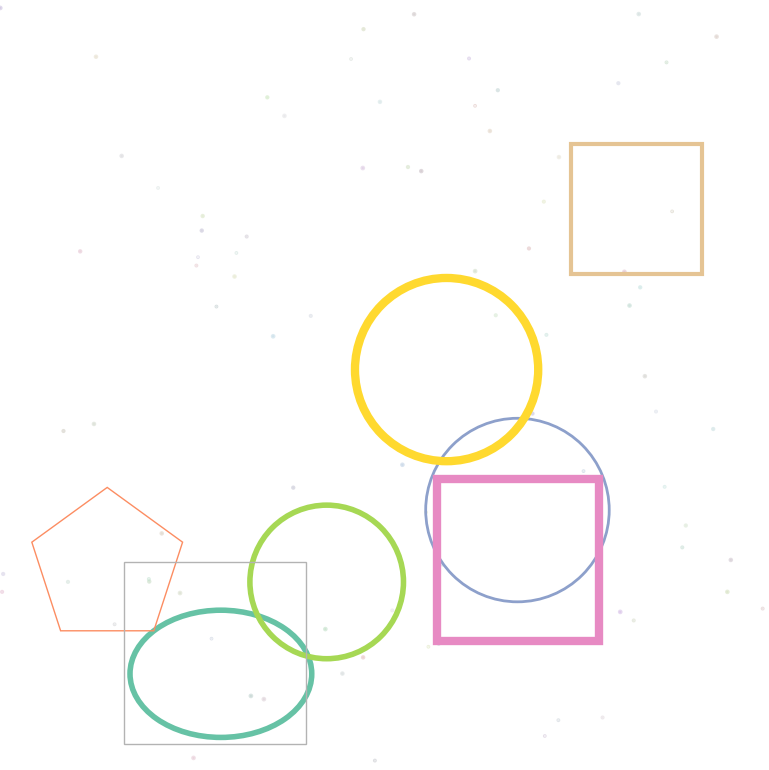[{"shape": "oval", "thickness": 2, "radius": 0.59, "center": [0.287, 0.125]}, {"shape": "pentagon", "thickness": 0.5, "radius": 0.51, "center": [0.139, 0.264]}, {"shape": "circle", "thickness": 1, "radius": 0.6, "center": [0.672, 0.338]}, {"shape": "square", "thickness": 3, "radius": 0.52, "center": [0.673, 0.273]}, {"shape": "circle", "thickness": 2, "radius": 0.5, "center": [0.424, 0.244]}, {"shape": "circle", "thickness": 3, "radius": 0.59, "center": [0.58, 0.52]}, {"shape": "square", "thickness": 1.5, "radius": 0.42, "center": [0.827, 0.729]}, {"shape": "square", "thickness": 0.5, "radius": 0.59, "center": [0.28, 0.152]}]